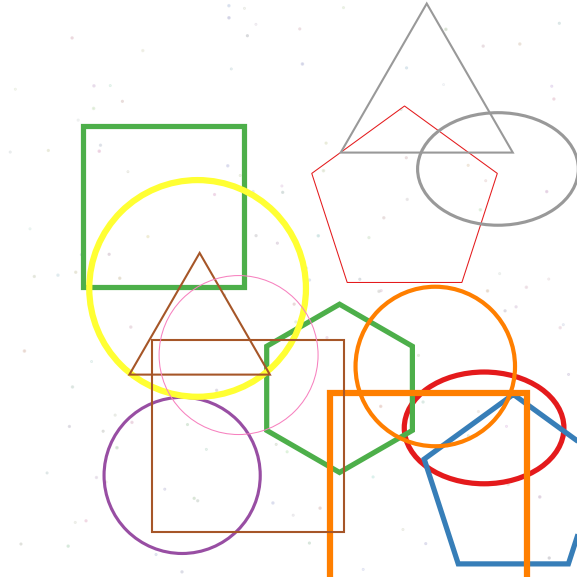[{"shape": "pentagon", "thickness": 0.5, "radius": 0.84, "center": [0.7, 0.647]}, {"shape": "oval", "thickness": 2.5, "radius": 0.69, "center": [0.838, 0.258]}, {"shape": "pentagon", "thickness": 2.5, "radius": 0.81, "center": [0.889, 0.154]}, {"shape": "hexagon", "thickness": 2.5, "radius": 0.73, "center": [0.588, 0.327]}, {"shape": "square", "thickness": 2.5, "radius": 0.7, "center": [0.282, 0.642]}, {"shape": "circle", "thickness": 1.5, "radius": 0.68, "center": [0.315, 0.176]}, {"shape": "circle", "thickness": 2, "radius": 0.69, "center": [0.754, 0.365]}, {"shape": "square", "thickness": 3, "radius": 0.85, "center": [0.742, 0.149]}, {"shape": "circle", "thickness": 3, "radius": 0.94, "center": [0.342, 0.5]}, {"shape": "square", "thickness": 1, "radius": 0.83, "center": [0.43, 0.244]}, {"shape": "triangle", "thickness": 1, "radius": 0.7, "center": [0.346, 0.421]}, {"shape": "circle", "thickness": 0.5, "radius": 0.69, "center": [0.413, 0.384]}, {"shape": "oval", "thickness": 1.5, "radius": 0.7, "center": [0.862, 0.707]}, {"shape": "triangle", "thickness": 1, "radius": 0.86, "center": [0.739, 0.821]}]